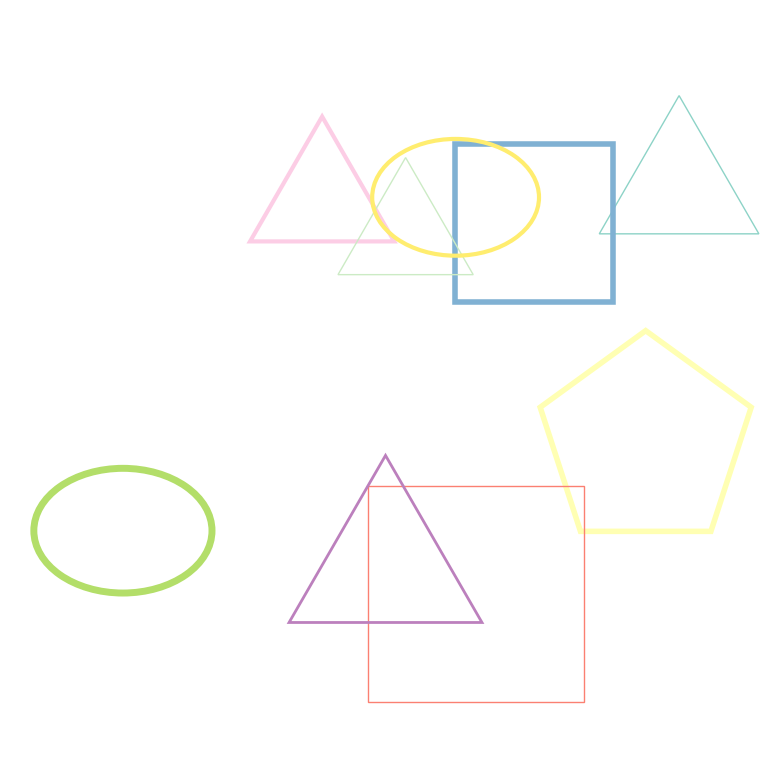[{"shape": "triangle", "thickness": 0.5, "radius": 0.6, "center": [0.882, 0.756]}, {"shape": "pentagon", "thickness": 2, "radius": 0.72, "center": [0.839, 0.426]}, {"shape": "square", "thickness": 0.5, "radius": 0.7, "center": [0.618, 0.229]}, {"shape": "square", "thickness": 2, "radius": 0.51, "center": [0.694, 0.711]}, {"shape": "oval", "thickness": 2.5, "radius": 0.58, "center": [0.16, 0.311]}, {"shape": "triangle", "thickness": 1.5, "radius": 0.54, "center": [0.418, 0.741]}, {"shape": "triangle", "thickness": 1, "radius": 0.72, "center": [0.501, 0.264]}, {"shape": "triangle", "thickness": 0.5, "radius": 0.51, "center": [0.527, 0.694]}, {"shape": "oval", "thickness": 1.5, "radius": 0.54, "center": [0.592, 0.744]}]